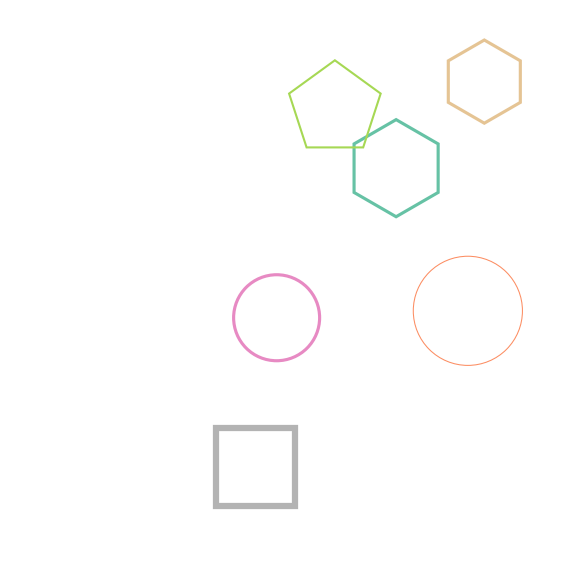[{"shape": "hexagon", "thickness": 1.5, "radius": 0.42, "center": [0.686, 0.708]}, {"shape": "circle", "thickness": 0.5, "radius": 0.47, "center": [0.81, 0.461]}, {"shape": "circle", "thickness": 1.5, "radius": 0.37, "center": [0.479, 0.449]}, {"shape": "pentagon", "thickness": 1, "radius": 0.42, "center": [0.58, 0.811]}, {"shape": "hexagon", "thickness": 1.5, "radius": 0.36, "center": [0.839, 0.858]}, {"shape": "square", "thickness": 3, "radius": 0.34, "center": [0.442, 0.19]}]